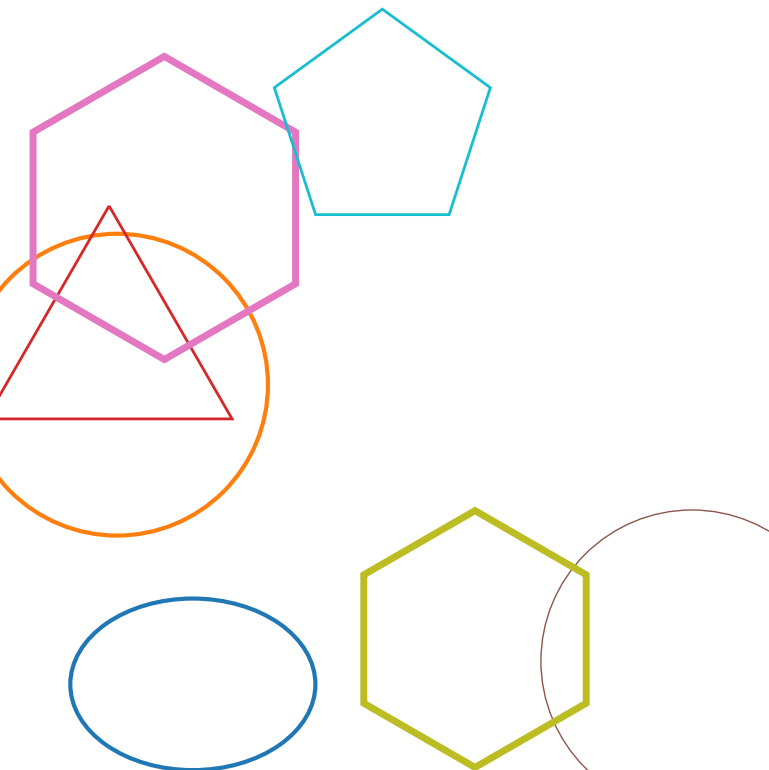[{"shape": "oval", "thickness": 1.5, "radius": 0.8, "center": [0.25, 0.111]}, {"shape": "circle", "thickness": 1.5, "radius": 0.98, "center": [0.152, 0.5]}, {"shape": "triangle", "thickness": 1, "radius": 0.92, "center": [0.142, 0.548]}, {"shape": "circle", "thickness": 0.5, "radius": 0.98, "center": [0.899, 0.142]}, {"shape": "hexagon", "thickness": 2.5, "radius": 0.98, "center": [0.213, 0.73]}, {"shape": "hexagon", "thickness": 2.5, "radius": 0.83, "center": [0.617, 0.17]}, {"shape": "pentagon", "thickness": 1, "radius": 0.74, "center": [0.497, 0.841]}]